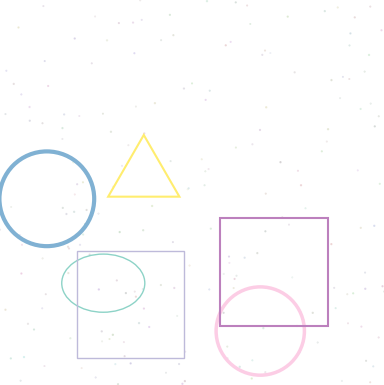[{"shape": "oval", "thickness": 1, "radius": 0.54, "center": [0.268, 0.264]}, {"shape": "square", "thickness": 1, "radius": 0.7, "center": [0.339, 0.209]}, {"shape": "circle", "thickness": 3, "radius": 0.62, "center": [0.122, 0.484]}, {"shape": "circle", "thickness": 2.5, "radius": 0.57, "center": [0.676, 0.14]}, {"shape": "square", "thickness": 1.5, "radius": 0.7, "center": [0.711, 0.293]}, {"shape": "triangle", "thickness": 1.5, "radius": 0.53, "center": [0.373, 0.543]}]